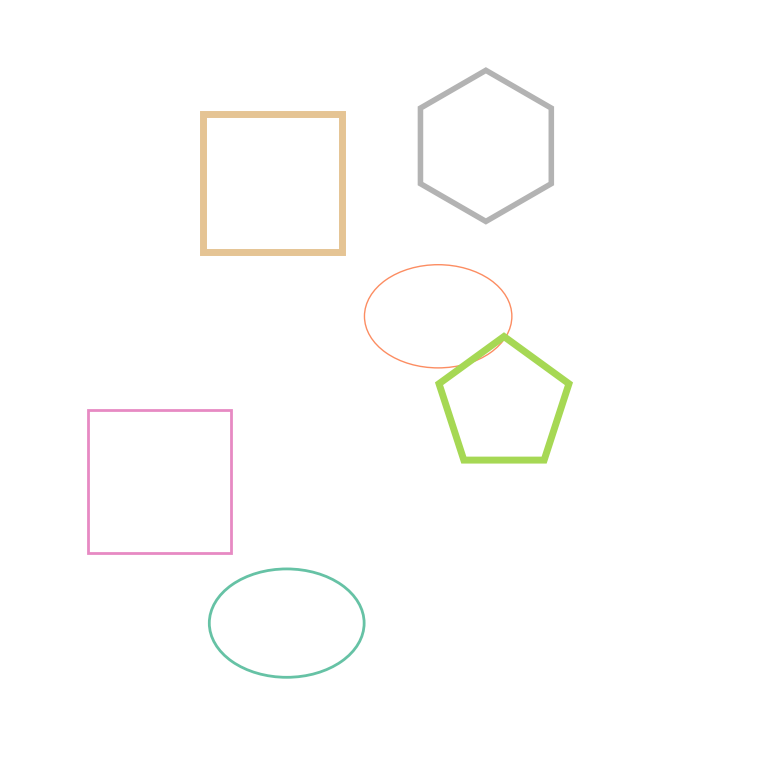[{"shape": "oval", "thickness": 1, "radius": 0.5, "center": [0.372, 0.191]}, {"shape": "oval", "thickness": 0.5, "radius": 0.48, "center": [0.569, 0.589]}, {"shape": "square", "thickness": 1, "radius": 0.46, "center": [0.207, 0.375]}, {"shape": "pentagon", "thickness": 2.5, "radius": 0.44, "center": [0.655, 0.474]}, {"shape": "square", "thickness": 2.5, "radius": 0.45, "center": [0.354, 0.762]}, {"shape": "hexagon", "thickness": 2, "radius": 0.49, "center": [0.631, 0.811]}]